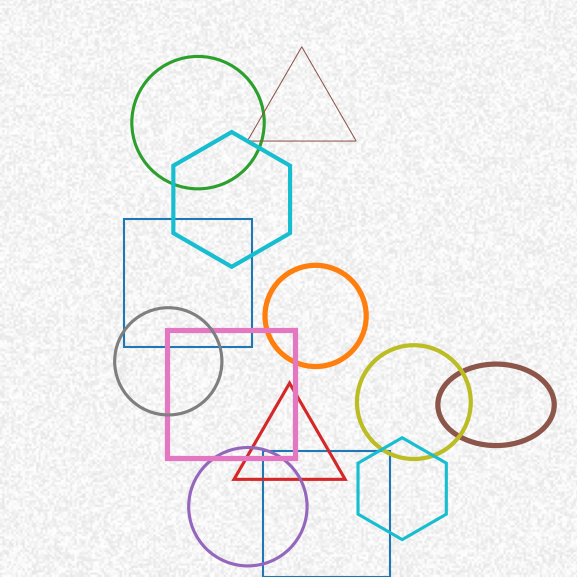[{"shape": "square", "thickness": 1, "radius": 0.55, "center": [0.326, 0.509]}, {"shape": "square", "thickness": 1, "radius": 0.55, "center": [0.565, 0.109]}, {"shape": "circle", "thickness": 2.5, "radius": 0.44, "center": [0.546, 0.452]}, {"shape": "circle", "thickness": 1.5, "radius": 0.57, "center": [0.343, 0.787]}, {"shape": "triangle", "thickness": 1.5, "radius": 0.56, "center": [0.501, 0.225]}, {"shape": "circle", "thickness": 1.5, "radius": 0.51, "center": [0.429, 0.122]}, {"shape": "triangle", "thickness": 0.5, "radius": 0.54, "center": [0.523, 0.809]}, {"shape": "oval", "thickness": 2.5, "radius": 0.5, "center": [0.859, 0.298]}, {"shape": "square", "thickness": 2.5, "radius": 0.55, "center": [0.399, 0.316]}, {"shape": "circle", "thickness": 1.5, "radius": 0.46, "center": [0.291, 0.373]}, {"shape": "circle", "thickness": 2, "radius": 0.49, "center": [0.717, 0.303]}, {"shape": "hexagon", "thickness": 1.5, "radius": 0.44, "center": [0.696, 0.153]}, {"shape": "hexagon", "thickness": 2, "radius": 0.58, "center": [0.401, 0.654]}]